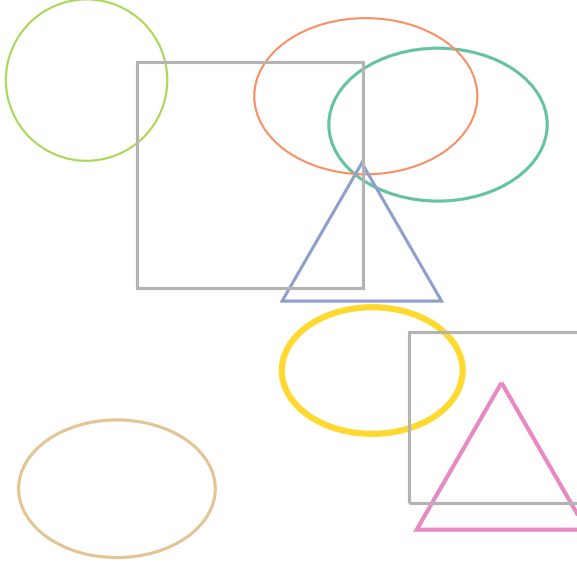[{"shape": "oval", "thickness": 1.5, "radius": 0.95, "center": [0.758, 0.783]}, {"shape": "oval", "thickness": 1, "radius": 0.97, "center": [0.633, 0.833]}, {"shape": "triangle", "thickness": 1.5, "radius": 0.8, "center": [0.627, 0.557]}, {"shape": "triangle", "thickness": 2, "radius": 0.85, "center": [0.868, 0.167]}, {"shape": "circle", "thickness": 1, "radius": 0.7, "center": [0.15, 0.86]}, {"shape": "oval", "thickness": 3, "radius": 0.78, "center": [0.645, 0.358]}, {"shape": "oval", "thickness": 1.5, "radius": 0.85, "center": [0.203, 0.153]}, {"shape": "square", "thickness": 1.5, "radius": 0.74, "center": [0.856, 0.276]}, {"shape": "square", "thickness": 1.5, "radius": 0.98, "center": [0.433, 0.696]}]